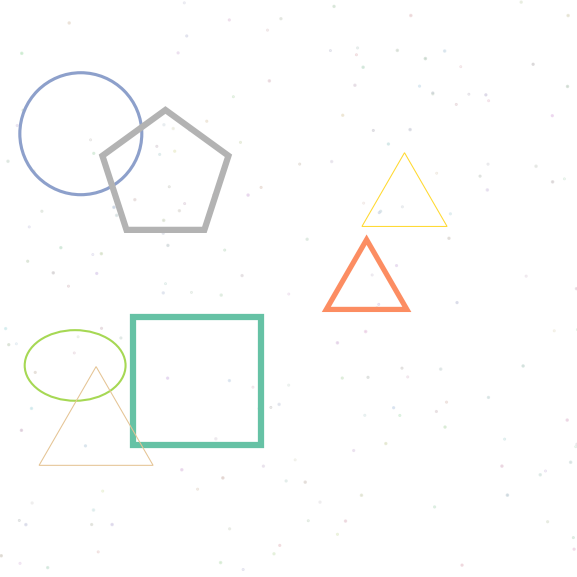[{"shape": "square", "thickness": 3, "radius": 0.55, "center": [0.342, 0.339]}, {"shape": "triangle", "thickness": 2.5, "radius": 0.4, "center": [0.635, 0.504]}, {"shape": "circle", "thickness": 1.5, "radius": 0.53, "center": [0.14, 0.768]}, {"shape": "oval", "thickness": 1, "radius": 0.44, "center": [0.13, 0.366]}, {"shape": "triangle", "thickness": 0.5, "radius": 0.43, "center": [0.7, 0.65]}, {"shape": "triangle", "thickness": 0.5, "radius": 0.57, "center": [0.166, 0.25]}, {"shape": "pentagon", "thickness": 3, "radius": 0.57, "center": [0.286, 0.694]}]